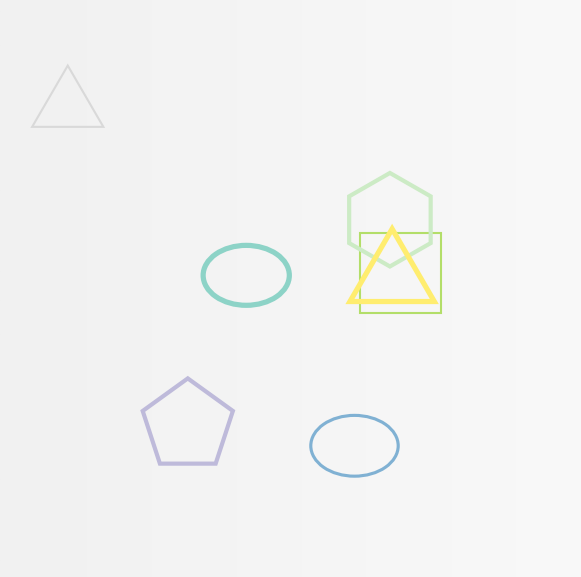[{"shape": "oval", "thickness": 2.5, "radius": 0.37, "center": [0.424, 0.522]}, {"shape": "pentagon", "thickness": 2, "radius": 0.41, "center": [0.323, 0.262]}, {"shape": "oval", "thickness": 1.5, "radius": 0.38, "center": [0.61, 0.227]}, {"shape": "square", "thickness": 1, "radius": 0.35, "center": [0.689, 0.527]}, {"shape": "triangle", "thickness": 1, "radius": 0.35, "center": [0.117, 0.815]}, {"shape": "hexagon", "thickness": 2, "radius": 0.4, "center": [0.671, 0.619]}, {"shape": "triangle", "thickness": 2.5, "radius": 0.42, "center": [0.675, 0.519]}]